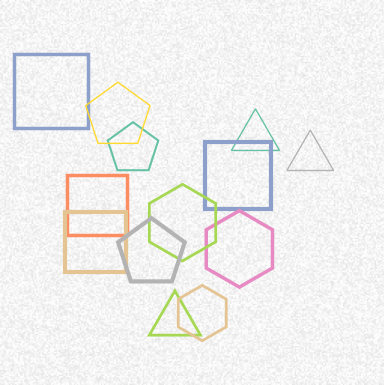[{"shape": "pentagon", "thickness": 1.5, "radius": 0.35, "center": [0.346, 0.614]}, {"shape": "triangle", "thickness": 1, "radius": 0.36, "center": [0.664, 0.645]}, {"shape": "square", "thickness": 2.5, "radius": 0.39, "center": [0.252, 0.467]}, {"shape": "square", "thickness": 3, "radius": 0.43, "center": [0.619, 0.544]}, {"shape": "square", "thickness": 2.5, "radius": 0.48, "center": [0.132, 0.763]}, {"shape": "hexagon", "thickness": 2.5, "radius": 0.5, "center": [0.622, 0.354]}, {"shape": "triangle", "thickness": 2, "radius": 0.38, "center": [0.454, 0.168]}, {"shape": "hexagon", "thickness": 2, "radius": 0.5, "center": [0.474, 0.422]}, {"shape": "pentagon", "thickness": 1, "radius": 0.44, "center": [0.306, 0.699]}, {"shape": "square", "thickness": 3, "radius": 0.39, "center": [0.247, 0.371]}, {"shape": "hexagon", "thickness": 2, "radius": 0.36, "center": [0.525, 0.187]}, {"shape": "triangle", "thickness": 1, "radius": 0.35, "center": [0.806, 0.592]}, {"shape": "pentagon", "thickness": 3, "radius": 0.45, "center": [0.393, 0.343]}]